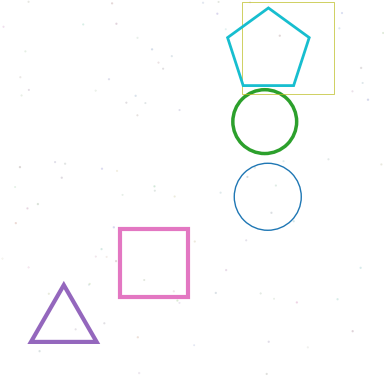[{"shape": "circle", "thickness": 1, "radius": 0.44, "center": [0.695, 0.489]}, {"shape": "circle", "thickness": 2.5, "radius": 0.41, "center": [0.688, 0.684]}, {"shape": "triangle", "thickness": 3, "radius": 0.49, "center": [0.166, 0.161]}, {"shape": "square", "thickness": 3, "radius": 0.44, "center": [0.399, 0.317]}, {"shape": "square", "thickness": 0.5, "radius": 0.6, "center": [0.749, 0.876]}, {"shape": "pentagon", "thickness": 2, "radius": 0.56, "center": [0.697, 0.868]}]